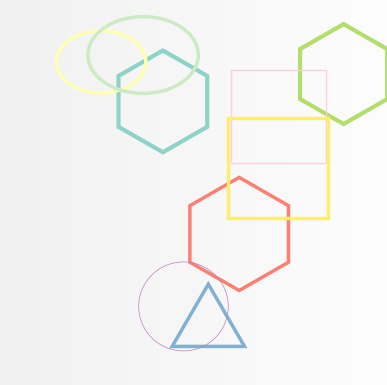[{"shape": "hexagon", "thickness": 3, "radius": 0.66, "center": [0.42, 0.737]}, {"shape": "oval", "thickness": 2.5, "radius": 0.58, "center": [0.261, 0.839]}, {"shape": "hexagon", "thickness": 2.5, "radius": 0.73, "center": [0.617, 0.392]}, {"shape": "triangle", "thickness": 2.5, "radius": 0.54, "center": [0.538, 0.154]}, {"shape": "hexagon", "thickness": 3, "radius": 0.65, "center": [0.887, 0.808]}, {"shape": "square", "thickness": 1, "radius": 0.61, "center": [0.719, 0.697]}, {"shape": "circle", "thickness": 0.5, "radius": 0.58, "center": [0.473, 0.204]}, {"shape": "oval", "thickness": 2.5, "radius": 0.71, "center": [0.369, 0.857]}, {"shape": "square", "thickness": 2.5, "radius": 0.64, "center": [0.716, 0.564]}]